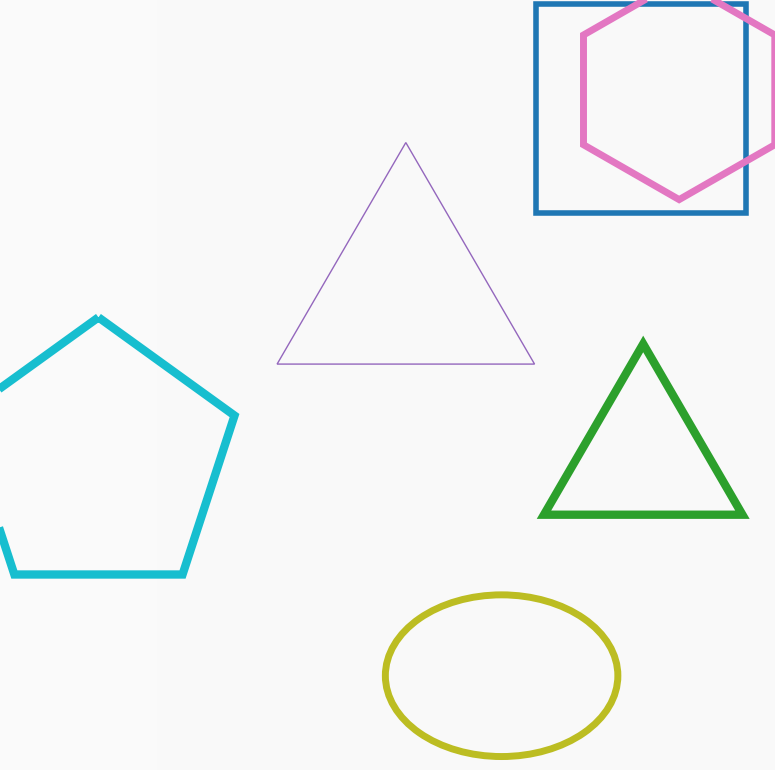[{"shape": "square", "thickness": 2, "radius": 0.68, "center": [0.828, 0.86]}, {"shape": "triangle", "thickness": 3, "radius": 0.74, "center": [0.83, 0.405]}, {"shape": "triangle", "thickness": 0.5, "radius": 0.96, "center": [0.524, 0.623]}, {"shape": "hexagon", "thickness": 2.5, "radius": 0.71, "center": [0.876, 0.883]}, {"shape": "oval", "thickness": 2.5, "radius": 0.75, "center": [0.647, 0.122]}, {"shape": "pentagon", "thickness": 3, "radius": 0.92, "center": [0.127, 0.403]}]